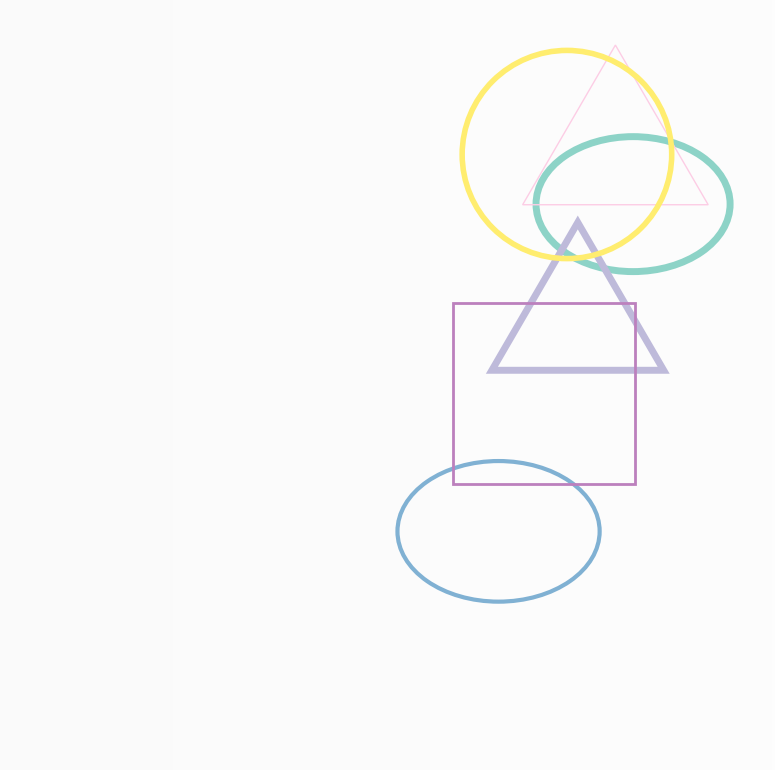[{"shape": "oval", "thickness": 2.5, "radius": 0.63, "center": [0.817, 0.735]}, {"shape": "triangle", "thickness": 2.5, "radius": 0.64, "center": [0.746, 0.583]}, {"shape": "oval", "thickness": 1.5, "radius": 0.65, "center": [0.643, 0.31]}, {"shape": "triangle", "thickness": 0.5, "radius": 0.69, "center": [0.794, 0.803]}, {"shape": "square", "thickness": 1, "radius": 0.59, "center": [0.701, 0.489]}, {"shape": "circle", "thickness": 2, "radius": 0.68, "center": [0.732, 0.799]}]